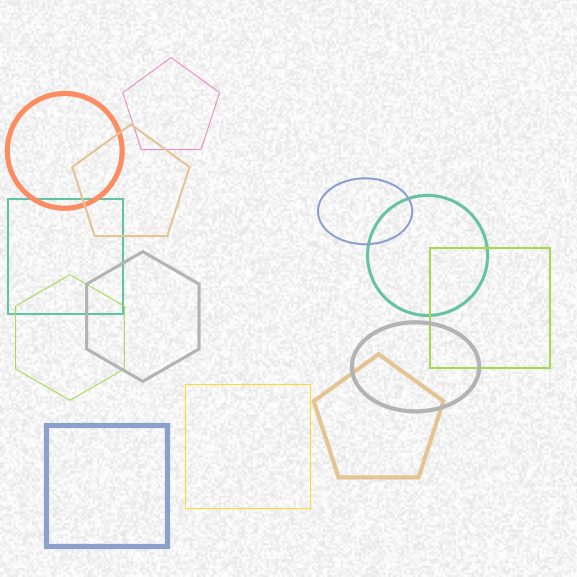[{"shape": "square", "thickness": 1, "radius": 0.5, "center": [0.113, 0.555]}, {"shape": "circle", "thickness": 1.5, "radius": 0.52, "center": [0.74, 0.557]}, {"shape": "circle", "thickness": 2.5, "radius": 0.5, "center": [0.112, 0.738]}, {"shape": "square", "thickness": 2.5, "radius": 0.53, "center": [0.185, 0.159]}, {"shape": "oval", "thickness": 1, "radius": 0.41, "center": [0.632, 0.633]}, {"shape": "pentagon", "thickness": 0.5, "radius": 0.44, "center": [0.296, 0.811]}, {"shape": "square", "thickness": 1, "radius": 0.52, "center": [0.848, 0.466]}, {"shape": "hexagon", "thickness": 0.5, "radius": 0.54, "center": [0.121, 0.415]}, {"shape": "square", "thickness": 0.5, "radius": 0.54, "center": [0.428, 0.227]}, {"shape": "pentagon", "thickness": 2, "radius": 0.59, "center": [0.656, 0.268]}, {"shape": "pentagon", "thickness": 1, "radius": 0.53, "center": [0.227, 0.677]}, {"shape": "oval", "thickness": 2, "radius": 0.55, "center": [0.72, 0.364]}, {"shape": "hexagon", "thickness": 1.5, "radius": 0.56, "center": [0.247, 0.451]}]